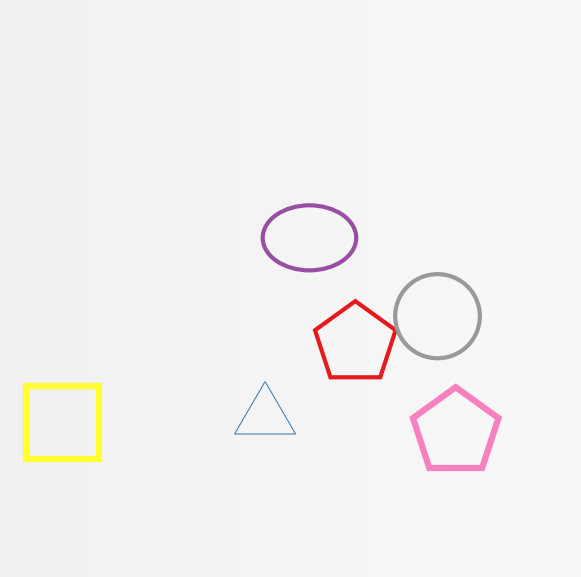[{"shape": "pentagon", "thickness": 2, "radius": 0.36, "center": [0.611, 0.405]}, {"shape": "triangle", "thickness": 0.5, "radius": 0.3, "center": [0.456, 0.278]}, {"shape": "oval", "thickness": 2, "radius": 0.4, "center": [0.532, 0.587]}, {"shape": "square", "thickness": 3, "radius": 0.31, "center": [0.107, 0.268]}, {"shape": "pentagon", "thickness": 3, "radius": 0.39, "center": [0.784, 0.251]}, {"shape": "circle", "thickness": 2, "radius": 0.36, "center": [0.753, 0.452]}]